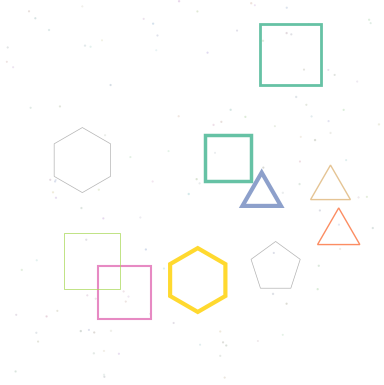[{"shape": "square", "thickness": 2, "radius": 0.4, "center": [0.754, 0.858]}, {"shape": "square", "thickness": 2.5, "radius": 0.3, "center": [0.592, 0.59]}, {"shape": "triangle", "thickness": 1, "radius": 0.32, "center": [0.88, 0.396]}, {"shape": "triangle", "thickness": 3, "radius": 0.29, "center": [0.68, 0.494]}, {"shape": "square", "thickness": 1.5, "radius": 0.34, "center": [0.322, 0.241]}, {"shape": "square", "thickness": 0.5, "radius": 0.37, "center": [0.24, 0.322]}, {"shape": "hexagon", "thickness": 3, "radius": 0.41, "center": [0.514, 0.273]}, {"shape": "triangle", "thickness": 1, "radius": 0.3, "center": [0.858, 0.511]}, {"shape": "hexagon", "thickness": 0.5, "radius": 0.42, "center": [0.214, 0.584]}, {"shape": "pentagon", "thickness": 0.5, "radius": 0.34, "center": [0.716, 0.306]}]